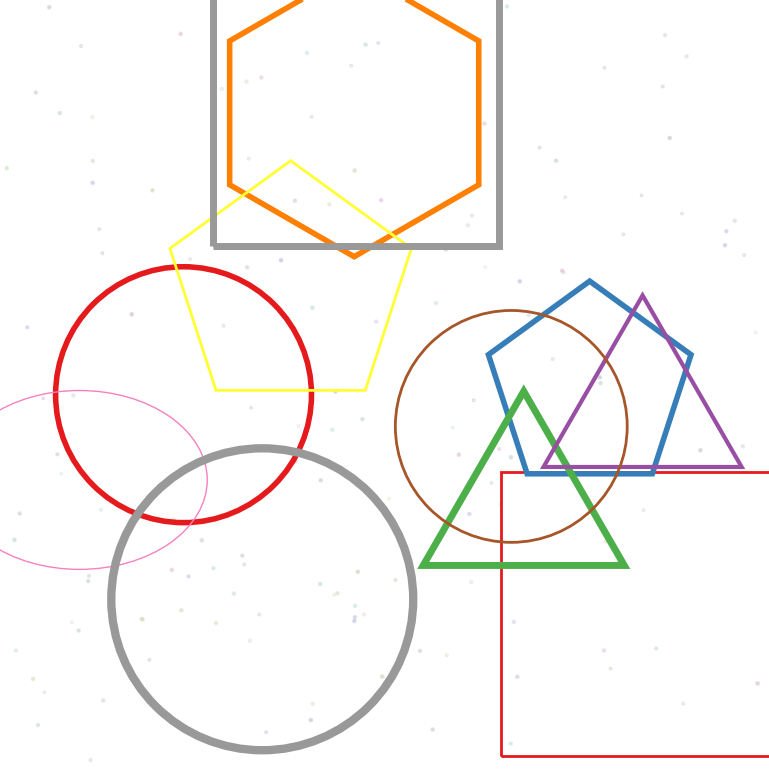[{"shape": "circle", "thickness": 2, "radius": 0.83, "center": [0.238, 0.487]}, {"shape": "square", "thickness": 1, "radius": 0.92, "center": [0.835, 0.203]}, {"shape": "pentagon", "thickness": 2, "radius": 0.69, "center": [0.766, 0.497]}, {"shape": "triangle", "thickness": 2.5, "radius": 0.75, "center": [0.68, 0.341]}, {"shape": "triangle", "thickness": 1.5, "radius": 0.74, "center": [0.835, 0.468]}, {"shape": "hexagon", "thickness": 2, "radius": 0.93, "center": [0.46, 0.853]}, {"shape": "pentagon", "thickness": 1, "radius": 0.82, "center": [0.377, 0.626]}, {"shape": "circle", "thickness": 1, "radius": 0.75, "center": [0.664, 0.446]}, {"shape": "oval", "thickness": 0.5, "radius": 0.83, "center": [0.103, 0.377]}, {"shape": "circle", "thickness": 3, "radius": 0.98, "center": [0.341, 0.222]}, {"shape": "square", "thickness": 2.5, "radius": 0.93, "center": [0.462, 0.867]}]